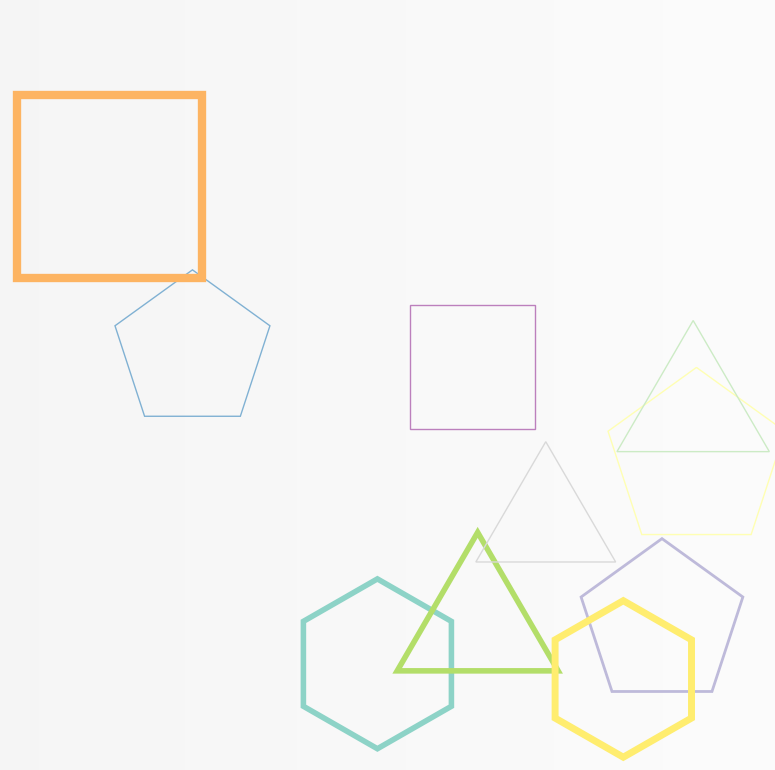[{"shape": "hexagon", "thickness": 2, "radius": 0.55, "center": [0.487, 0.138]}, {"shape": "pentagon", "thickness": 0.5, "radius": 0.6, "center": [0.899, 0.403]}, {"shape": "pentagon", "thickness": 1, "radius": 0.55, "center": [0.854, 0.191]}, {"shape": "pentagon", "thickness": 0.5, "radius": 0.53, "center": [0.248, 0.544]}, {"shape": "square", "thickness": 3, "radius": 0.6, "center": [0.141, 0.758]}, {"shape": "triangle", "thickness": 2, "radius": 0.6, "center": [0.616, 0.189]}, {"shape": "triangle", "thickness": 0.5, "radius": 0.52, "center": [0.704, 0.322]}, {"shape": "square", "thickness": 0.5, "radius": 0.4, "center": [0.609, 0.523]}, {"shape": "triangle", "thickness": 0.5, "radius": 0.57, "center": [0.894, 0.47]}, {"shape": "hexagon", "thickness": 2.5, "radius": 0.51, "center": [0.804, 0.118]}]